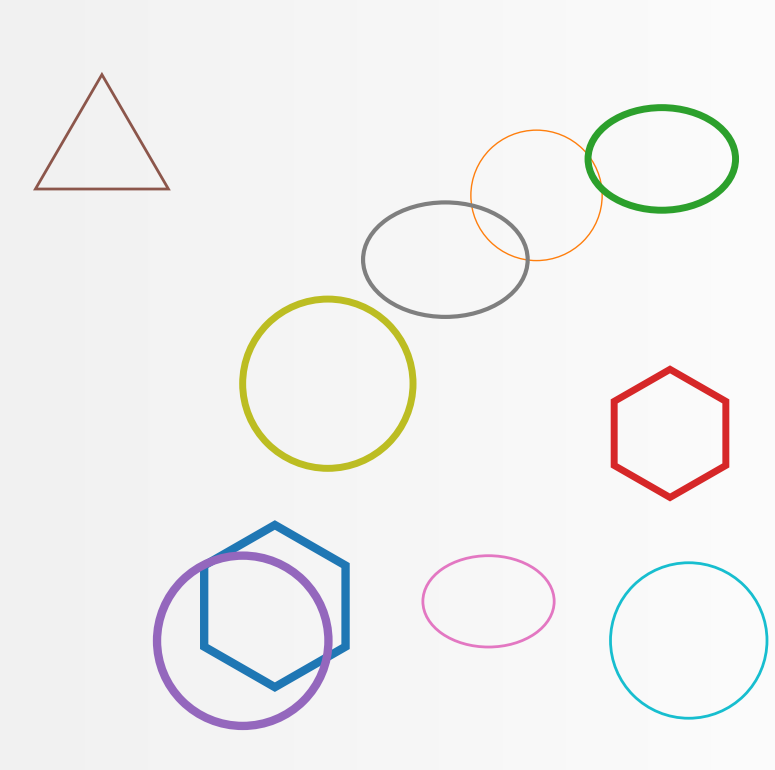[{"shape": "hexagon", "thickness": 3, "radius": 0.53, "center": [0.355, 0.213]}, {"shape": "circle", "thickness": 0.5, "radius": 0.42, "center": [0.692, 0.746]}, {"shape": "oval", "thickness": 2.5, "radius": 0.48, "center": [0.854, 0.794]}, {"shape": "hexagon", "thickness": 2.5, "radius": 0.42, "center": [0.865, 0.437]}, {"shape": "circle", "thickness": 3, "radius": 0.55, "center": [0.313, 0.168]}, {"shape": "triangle", "thickness": 1, "radius": 0.5, "center": [0.132, 0.804]}, {"shape": "oval", "thickness": 1, "radius": 0.42, "center": [0.63, 0.219]}, {"shape": "oval", "thickness": 1.5, "radius": 0.53, "center": [0.575, 0.663]}, {"shape": "circle", "thickness": 2.5, "radius": 0.55, "center": [0.423, 0.502]}, {"shape": "circle", "thickness": 1, "radius": 0.5, "center": [0.889, 0.168]}]